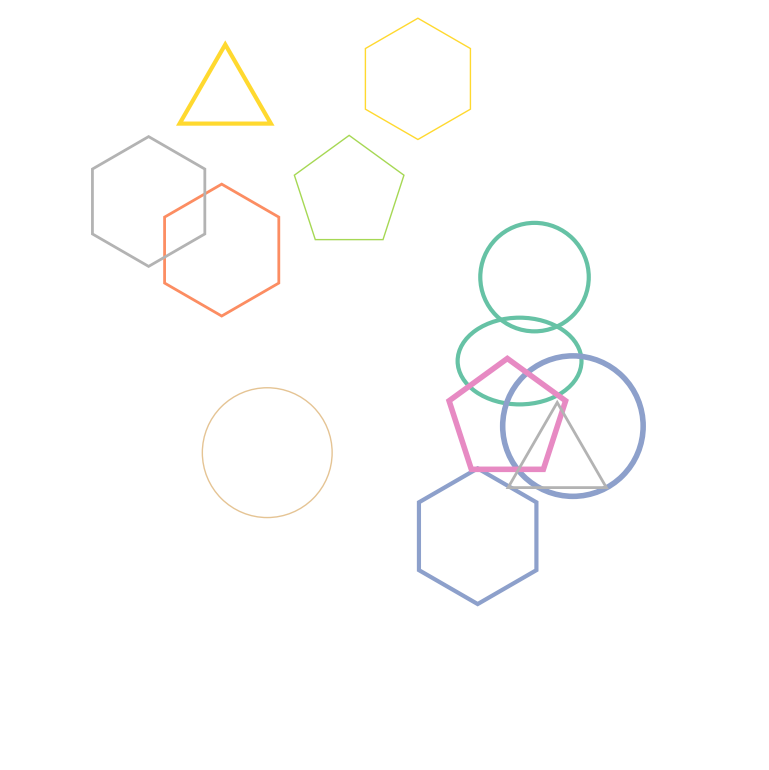[{"shape": "circle", "thickness": 1.5, "radius": 0.35, "center": [0.694, 0.64]}, {"shape": "oval", "thickness": 1.5, "radius": 0.4, "center": [0.675, 0.531]}, {"shape": "hexagon", "thickness": 1, "radius": 0.43, "center": [0.288, 0.675]}, {"shape": "hexagon", "thickness": 1.5, "radius": 0.44, "center": [0.62, 0.304]}, {"shape": "circle", "thickness": 2, "radius": 0.46, "center": [0.744, 0.447]}, {"shape": "pentagon", "thickness": 2, "radius": 0.4, "center": [0.659, 0.455]}, {"shape": "pentagon", "thickness": 0.5, "radius": 0.37, "center": [0.453, 0.749]}, {"shape": "triangle", "thickness": 1.5, "radius": 0.34, "center": [0.293, 0.874]}, {"shape": "hexagon", "thickness": 0.5, "radius": 0.39, "center": [0.543, 0.898]}, {"shape": "circle", "thickness": 0.5, "radius": 0.42, "center": [0.347, 0.412]}, {"shape": "hexagon", "thickness": 1, "radius": 0.42, "center": [0.193, 0.738]}, {"shape": "triangle", "thickness": 1, "radius": 0.37, "center": [0.724, 0.404]}]